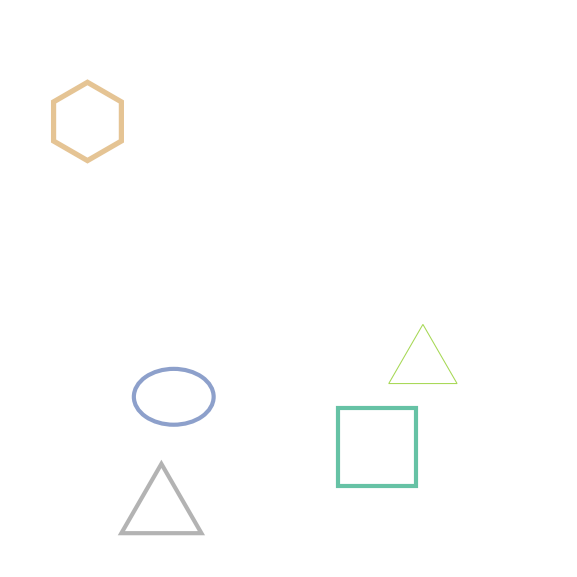[{"shape": "square", "thickness": 2, "radius": 0.34, "center": [0.653, 0.225]}, {"shape": "oval", "thickness": 2, "radius": 0.35, "center": [0.301, 0.312]}, {"shape": "triangle", "thickness": 0.5, "radius": 0.34, "center": [0.732, 0.369]}, {"shape": "hexagon", "thickness": 2.5, "radius": 0.34, "center": [0.151, 0.789]}, {"shape": "triangle", "thickness": 2, "radius": 0.4, "center": [0.279, 0.116]}]